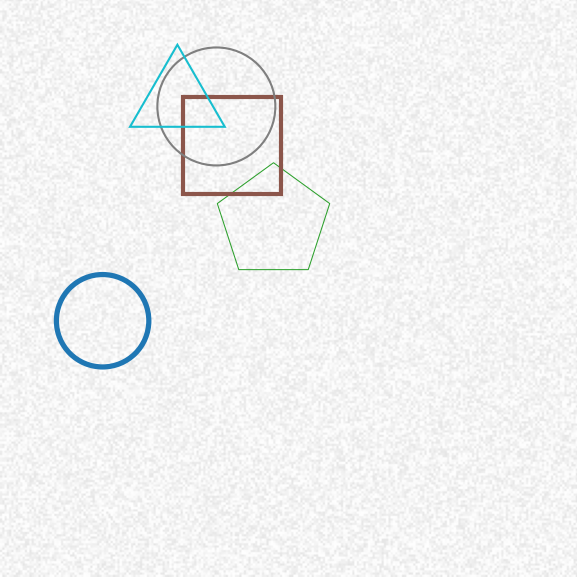[{"shape": "circle", "thickness": 2.5, "radius": 0.4, "center": [0.178, 0.444]}, {"shape": "pentagon", "thickness": 0.5, "radius": 0.51, "center": [0.474, 0.615]}, {"shape": "square", "thickness": 2, "radius": 0.42, "center": [0.402, 0.747]}, {"shape": "circle", "thickness": 1, "radius": 0.51, "center": [0.375, 0.815]}, {"shape": "triangle", "thickness": 1, "radius": 0.47, "center": [0.307, 0.827]}]